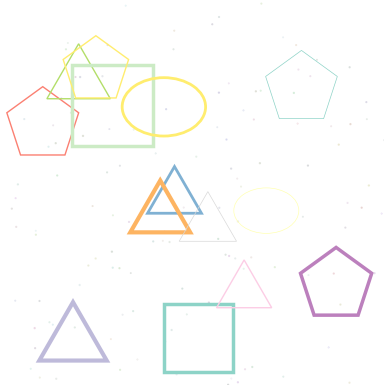[{"shape": "square", "thickness": 2.5, "radius": 0.44, "center": [0.515, 0.122]}, {"shape": "pentagon", "thickness": 0.5, "radius": 0.49, "center": [0.783, 0.771]}, {"shape": "oval", "thickness": 0.5, "radius": 0.42, "center": [0.692, 0.453]}, {"shape": "triangle", "thickness": 3, "radius": 0.51, "center": [0.19, 0.114]}, {"shape": "pentagon", "thickness": 1, "radius": 0.49, "center": [0.111, 0.677]}, {"shape": "triangle", "thickness": 2, "radius": 0.4, "center": [0.453, 0.487]}, {"shape": "triangle", "thickness": 3, "radius": 0.45, "center": [0.416, 0.441]}, {"shape": "triangle", "thickness": 1, "radius": 0.48, "center": [0.204, 0.791]}, {"shape": "triangle", "thickness": 1, "radius": 0.41, "center": [0.634, 0.242]}, {"shape": "triangle", "thickness": 0.5, "radius": 0.43, "center": [0.54, 0.416]}, {"shape": "pentagon", "thickness": 2.5, "radius": 0.49, "center": [0.873, 0.26]}, {"shape": "square", "thickness": 2.5, "radius": 0.53, "center": [0.293, 0.726]}, {"shape": "pentagon", "thickness": 1, "radius": 0.45, "center": [0.249, 0.818]}, {"shape": "oval", "thickness": 2, "radius": 0.54, "center": [0.426, 0.722]}]